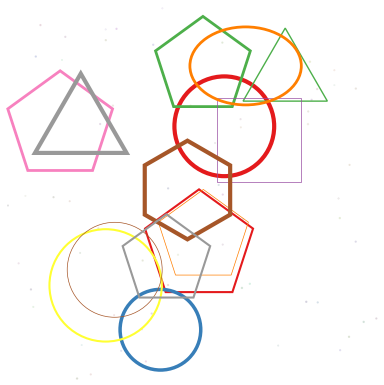[{"shape": "circle", "thickness": 3, "radius": 0.65, "center": [0.583, 0.672]}, {"shape": "pentagon", "thickness": 1.5, "radius": 0.74, "center": [0.517, 0.361]}, {"shape": "circle", "thickness": 2.5, "radius": 0.52, "center": [0.417, 0.144]}, {"shape": "pentagon", "thickness": 2, "radius": 0.65, "center": [0.527, 0.828]}, {"shape": "triangle", "thickness": 1, "radius": 0.63, "center": [0.741, 0.801]}, {"shape": "square", "thickness": 0.5, "radius": 0.54, "center": [0.674, 0.636]}, {"shape": "pentagon", "thickness": 0.5, "radius": 0.61, "center": [0.528, 0.385]}, {"shape": "oval", "thickness": 2, "radius": 0.72, "center": [0.638, 0.829]}, {"shape": "circle", "thickness": 1.5, "radius": 0.73, "center": [0.274, 0.259]}, {"shape": "circle", "thickness": 0.5, "radius": 0.62, "center": [0.298, 0.299]}, {"shape": "hexagon", "thickness": 3, "radius": 0.64, "center": [0.487, 0.506]}, {"shape": "pentagon", "thickness": 2, "radius": 0.72, "center": [0.156, 0.673]}, {"shape": "pentagon", "thickness": 1.5, "radius": 0.6, "center": [0.432, 0.324]}, {"shape": "triangle", "thickness": 3, "radius": 0.69, "center": [0.21, 0.671]}]